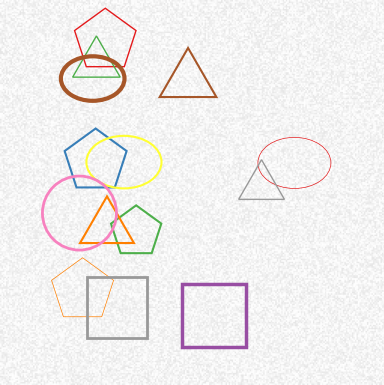[{"shape": "oval", "thickness": 0.5, "radius": 0.47, "center": [0.765, 0.577]}, {"shape": "pentagon", "thickness": 1, "radius": 0.42, "center": [0.273, 0.895]}, {"shape": "pentagon", "thickness": 1.5, "radius": 0.42, "center": [0.248, 0.582]}, {"shape": "triangle", "thickness": 1, "radius": 0.36, "center": [0.25, 0.835]}, {"shape": "pentagon", "thickness": 1.5, "radius": 0.34, "center": [0.354, 0.398]}, {"shape": "square", "thickness": 2.5, "radius": 0.41, "center": [0.555, 0.181]}, {"shape": "triangle", "thickness": 1.5, "radius": 0.4, "center": [0.278, 0.409]}, {"shape": "pentagon", "thickness": 0.5, "radius": 0.42, "center": [0.214, 0.246]}, {"shape": "oval", "thickness": 1.5, "radius": 0.49, "center": [0.322, 0.579]}, {"shape": "oval", "thickness": 3, "radius": 0.41, "center": [0.241, 0.796]}, {"shape": "triangle", "thickness": 1.5, "radius": 0.43, "center": [0.488, 0.79]}, {"shape": "circle", "thickness": 2, "radius": 0.48, "center": [0.206, 0.447]}, {"shape": "square", "thickness": 2, "radius": 0.39, "center": [0.304, 0.201]}, {"shape": "triangle", "thickness": 1, "radius": 0.34, "center": [0.679, 0.516]}]